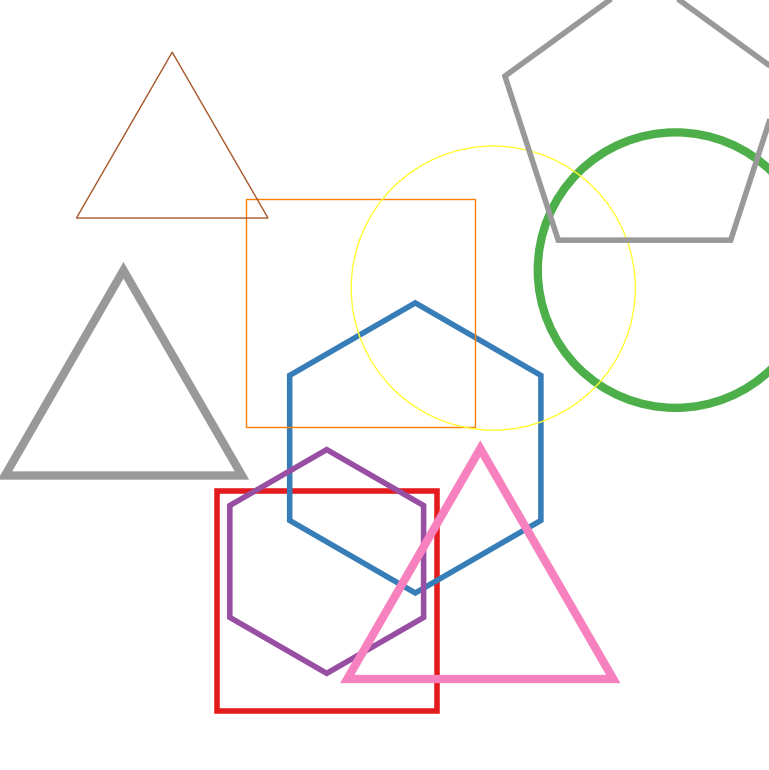[{"shape": "square", "thickness": 2, "radius": 0.71, "center": [0.424, 0.219]}, {"shape": "hexagon", "thickness": 2, "radius": 0.94, "center": [0.539, 0.418]}, {"shape": "circle", "thickness": 3, "radius": 0.89, "center": [0.877, 0.649]}, {"shape": "hexagon", "thickness": 2, "radius": 0.73, "center": [0.424, 0.271]}, {"shape": "square", "thickness": 0.5, "radius": 0.74, "center": [0.468, 0.594]}, {"shape": "circle", "thickness": 0.5, "radius": 0.92, "center": [0.641, 0.626]}, {"shape": "triangle", "thickness": 0.5, "radius": 0.72, "center": [0.224, 0.789]}, {"shape": "triangle", "thickness": 3, "radius": 1.0, "center": [0.624, 0.218]}, {"shape": "triangle", "thickness": 3, "radius": 0.89, "center": [0.16, 0.471]}, {"shape": "pentagon", "thickness": 2, "radius": 0.95, "center": [0.837, 0.842]}]